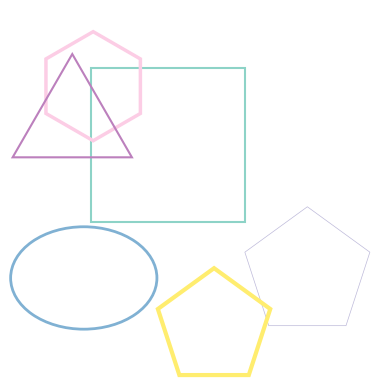[{"shape": "square", "thickness": 1.5, "radius": 1.0, "center": [0.436, 0.624]}, {"shape": "pentagon", "thickness": 0.5, "radius": 0.85, "center": [0.798, 0.292]}, {"shape": "oval", "thickness": 2, "radius": 0.95, "center": [0.218, 0.278]}, {"shape": "hexagon", "thickness": 2.5, "radius": 0.71, "center": [0.242, 0.776]}, {"shape": "triangle", "thickness": 1.5, "radius": 0.89, "center": [0.188, 0.681]}, {"shape": "pentagon", "thickness": 3, "radius": 0.77, "center": [0.556, 0.15]}]